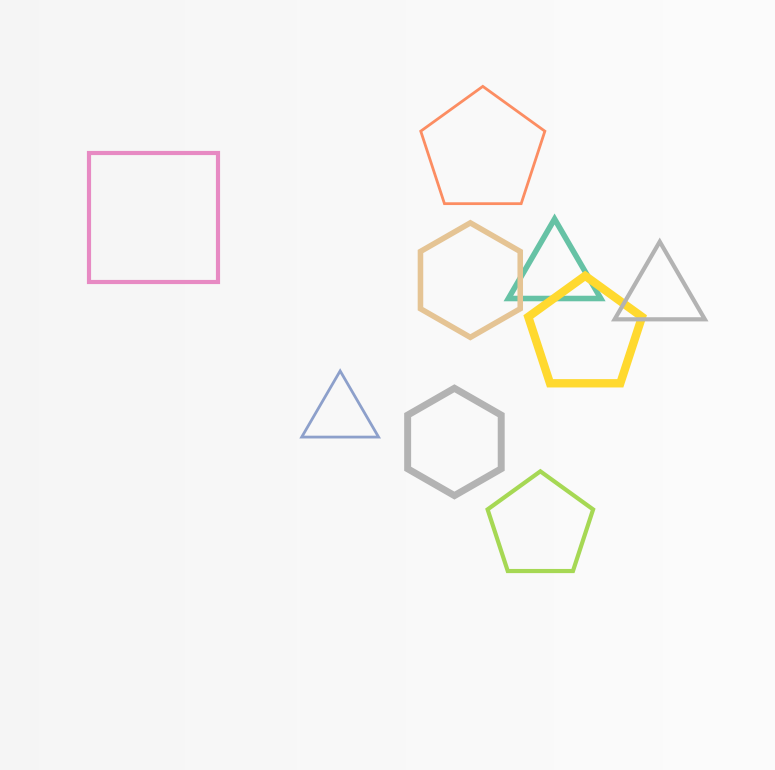[{"shape": "triangle", "thickness": 2, "radius": 0.34, "center": [0.716, 0.647]}, {"shape": "pentagon", "thickness": 1, "radius": 0.42, "center": [0.623, 0.804]}, {"shape": "triangle", "thickness": 1, "radius": 0.29, "center": [0.439, 0.461]}, {"shape": "square", "thickness": 1.5, "radius": 0.42, "center": [0.198, 0.718]}, {"shape": "pentagon", "thickness": 1.5, "radius": 0.36, "center": [0.697, 0.316]}, {"shape": "pentagon", "thickness": 3, "radius": 0.39, "center": [0.755, 0.565]}, {"shape": "hexagon", "thickness": 2, "radius": 0.37, "center": [0.607, 0.636]}, {"shape": "triangle", "thickness": 1.5, "radius": 0.34, "center": [0.851, 0.619]}, {"shape": "hexagon", "thickness": 2.5, "radius": 0.35, "center": [0.586, 0.426]}]